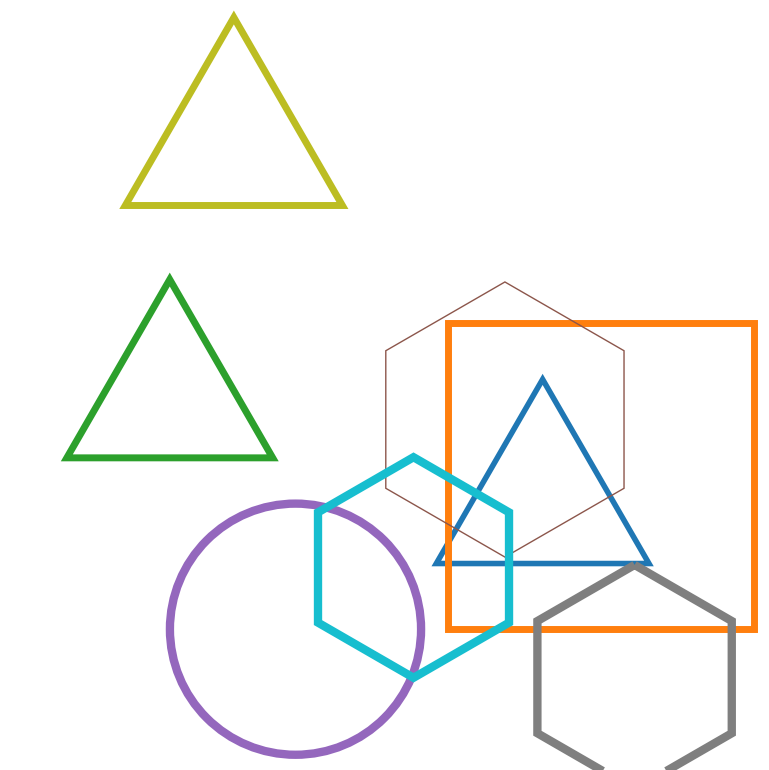[{"shape": "triangle", "thickness": 2, "radius": 0.8, "center": [0.705, 0.348]}, {"shape": "square", "thickness": 2.5, "radius": 0.99, "center": [0.78, 0.382]}, {"shape": "triangle", "thickness": 2.5, "radius": 0.77, "center": [0.22, 0.483]}, {"shape": "circle", "thickness": 3, "radius": 0.82, "center": [0.384, 0.183]}, {"shape": "hexagon", "thickness": 0.5, "radius": 0.89, "center": [0.656, 0.455]}, {"shape": "hexagon", "thickness": 3, "radius": 0.73, "center": [0.824, 0.121]}, {"shape": "triangle", "thickness": 2.5, "radius": 0.81, "center": [0.304, 0.815]}, {"shape": "hexagon", "thickness": 3, "radius": 0.72, "center": [0.537, 0.263]}]